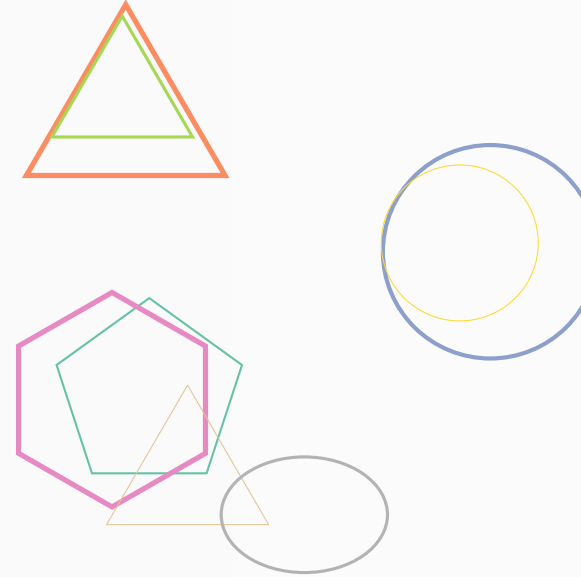[{"shape": "pentagon", "thickness": 1, "radius": 0.84, "center": [0.257, 0.315]}, {"shape": "triangle", "thickness": 2.5, "radius": 0.99, "center": [0.216, 0.794]}, {"shape": "circle", "thickness": 2, "radius": 0.92, "center": [0.844, 0.563]}, {"shape": "hexagon", "thickness": 2.5, "radius": 0.93, "center": [0.193, 0.307]}, {"shape": "triangle", "thickness": 1.5, "radius": 0.7, "center": [0.21, 0.832]}, {"shape": "circle", "thickness": 0.5, "radius": 0.68, "center": [0.791, 0.578]}, {"shape": "triangle", "thickness": 0.5, "radius": 0.81, "center": [0.323, 0.171]}, {"shape": "oval", "thickness": 1.5, "radius": 0.72, "center": [0.524, 0.108]}]